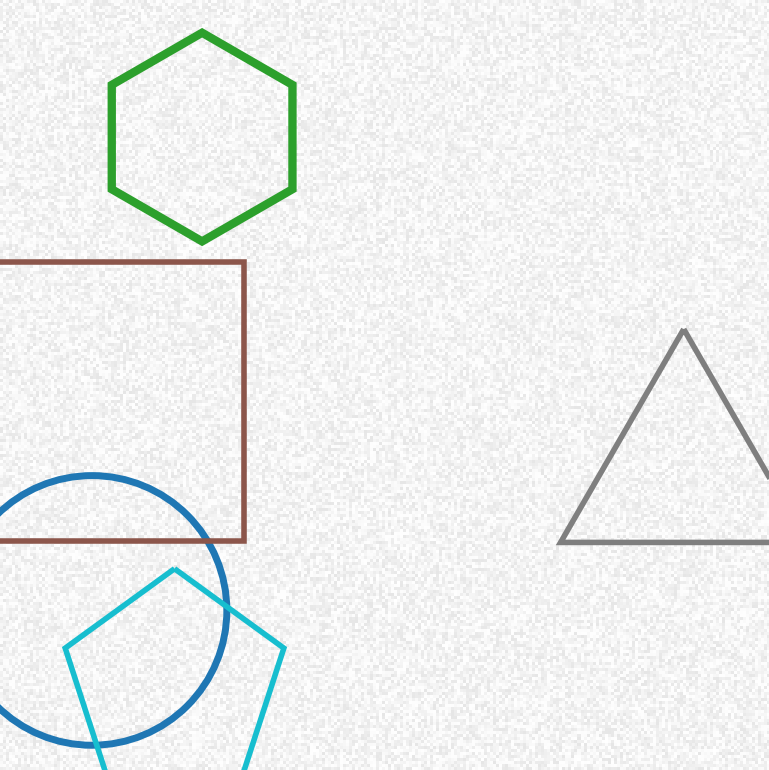[{"shape": "circle", "thickness": 2.5, "radius": 0.88, "center": [0.119, 0.207]}, {"shape": "hexagon", "thickness": 3, "radius": 0.68, "center": [0.262, 0.822]}, {"shape": "square", "thickness": 2, "radius": 0.91, "center": [0.135, 0.479]}, {"shape": "triangle", "thickness": 2, "radius": 0.92, "center": [0.888, 0.388]}, {"shape": "pentagon", "thickness": 2, "radius": 0.75, "center": [0.227, 0.112]}]